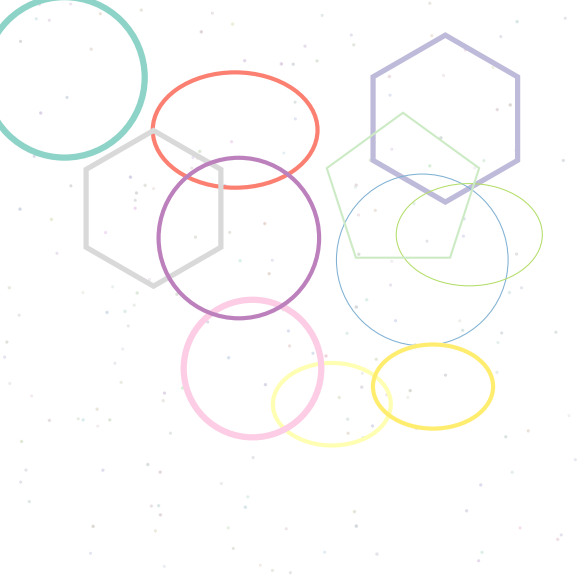[{"shape": "circle", "thickness": 3, "radius": 0.69, "center": [0.112, 0.865]}, {"shape": "oval", "thickness": 2, "radius": 0.51, "center": [0.575, 0.299]}, {"shape": "hexagon", "thickness": 2.5, "radius": 0.72, "center": [0.771, 0.794]}, {"shape": "oval", "thickness": 2, "radius": 0.71, "center": [0.407, 0.774]}, {"shape": "circle", "thickness": 0.5, "radius": 0.74, "center": [0.731, 0.549]}, {"shape": "oval", "thickness": 0.5, "radius": 0.63, "center": [0.813, 0.593]}, {"shape": "circle", "thickness": 3, "radius": 0.6, "center": [0.437, 0.361]}, {"shape": "hexagon", "thickness": 2.5, "radius": 0.67, "center": [0.266, 0.638]}, {"shape": "circle", "thickness": 2, "radius": 0.69, "center": [0.414, 0.587]}, {"shape": "pentagon", "thickness": 1, "radius": 0.69, "center": [0.698, 0.665]}, {"shape": "oval", "thickness": 2, "radius": 0.52, "center": [0.75, 0.33]}]